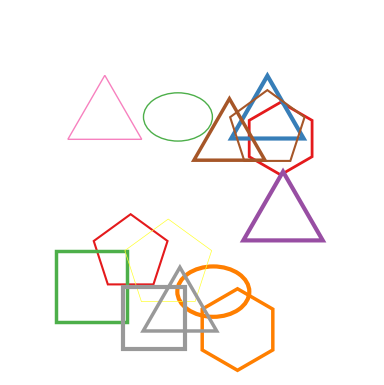[{"shape": "pentagon", "thickness": 1.5, "radius": 0.5, "center": [0.339, 0.343]}, {"shape": "hexagon", "thickness": 2, "radius": 0.47, "center": [0.729, 0.64]}, {"shape": "triangle", "thickness": 3, "radius": 0.54, "center": [0.695, 0.695]}, {"shape": "oval", "thickness": 1, "radius": 0.45, "center": [0.462, 0.696]}, {"shape": "square", "thickness": 2.5, "radius": 0.46, "center": [0.238, 0.256]}, {"shape": "triangle", "thickness": 3, "radius": 0.6, "center": [0.735, 0.435]}, {"shape": "oval", "thickness": 3, "radius": 0.47, "center": [0.554, 0.243]}, {"shape": "hexagon", "thickness": 2.5, "radius": 0.53, "center": [0.617, 0.144]}, {"shape": "pentagon", "thickness": 0.5, "radius": 0.59, "center": [0.437, 0.312]}, {"shape": "pentagon", "thickness": 1.5, "radius": 0.51, "center": [0.694, 0.664]}, {"shape": "triangle", "thickness": 2.5, "radius": 0.53, "center": [0.596, 0.637]}, {"shape": "triangle", "thickness": 1, "radius": 0.55, "center": [0.272, 0.694]}, {"shape": "triangle", "thickness": 2.5, "radius": 0.55, "center": [0.467, 0.195]}, {"shape": "square", "thickness": 3, "radius": 0.4, "center": [0.4, 0.175]}]